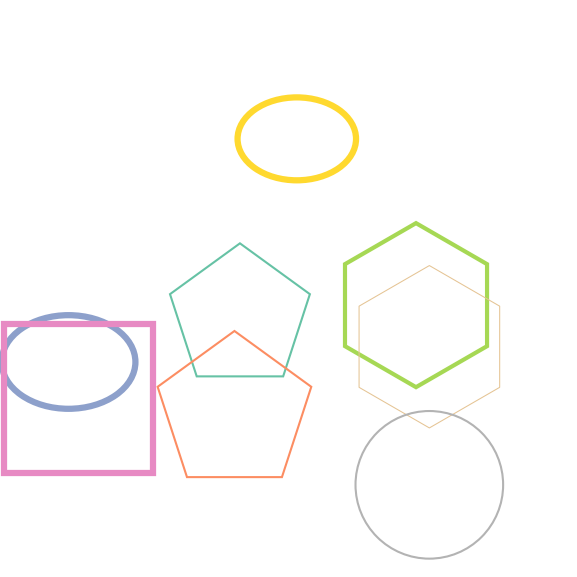[{"shape": "pentagon", "thickness": 1, "radius": 0.64, "center": [0.415, 0.45]}, {"shape": "pentagon", "thickness": 1, "radius": 0.7, "center": [0.406, 0.286]}, {"shape": "oval", "thickness": 3, "radius": 0.58, "center": [0.119, 0.372]}, {"shape": "square", "thickness": 3, "radius": 0.65, "center": [0.137, 0.309]}, {"shape": "hexagon", "thickness": 2, "radius": 0.71, "center": [0.72, 0.471]}, {"shape": "oval", "thickness": 3, "radius": 0.51, "center": [0.514, 0.759]}, {"shape": "hexagon", "thickness": 0.5, "radius": 0.7, "center": [0.744, 0.399]}, {"shape": "circle", "thickness": 1, "radius": 0.64, "center": [0.743, 0.16]}]